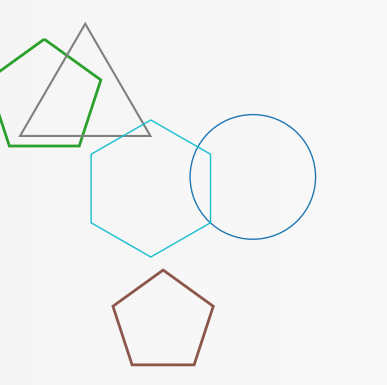[{"shape": "circle", "thickness": 1, "radius": 0.81, "center": [0.652, 0.54]}, {"shape": "pentagon", "thickness": 2, "radius": 0.77, "center": [0.114, 0.745]}, {"shape": "pentagon", "thickness": 2, "radius": 0.68, "center": [0.421, 0.162]}, {"shape": "triangle", "thickness": 1.5, "radius": 0.97, "center": [0.22, 0.744]}, {"shape": "hexagon", "thickness": 1, "radius": 0.89, "center": [0.389, 0.51]}]